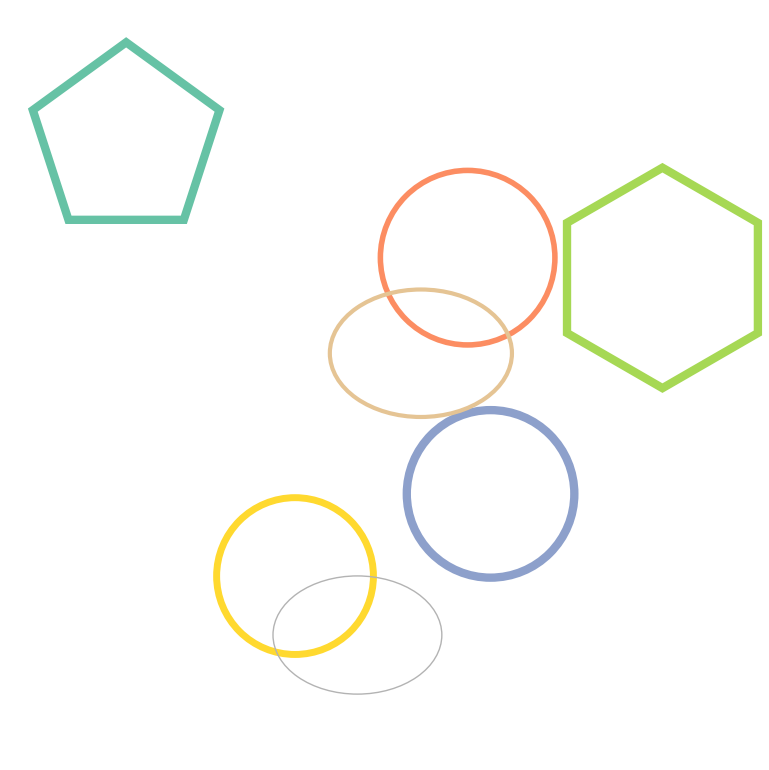[{"shape": "pentagon", "thickness": 3, "radius": 0.64, "center": [0.164, 0.818]}, {"shape": "circle", "thickness": 2, "radius": 0.57, "center": [0.607, 0.665]}, {"shape": "circle", "thickness": 3, "radius": 0.54, "center": [0.637, 0.359]}, {"shape": "hexagon", "thickness": 3, "radius": 0.72, "center": [0.86, 0.639]}, {"shape": "circle", "thickness": 2.5, "radius": 0.51, "center": [0.383, 0.252]}, {"shape": "oval", "thickness": 1.5, "radius": 0.59, "center": [0.547, 0.541]}, {"shape": "oval", "thickness": 0.5, "radius": 0.55, "center": [0.464, 0.175]}]